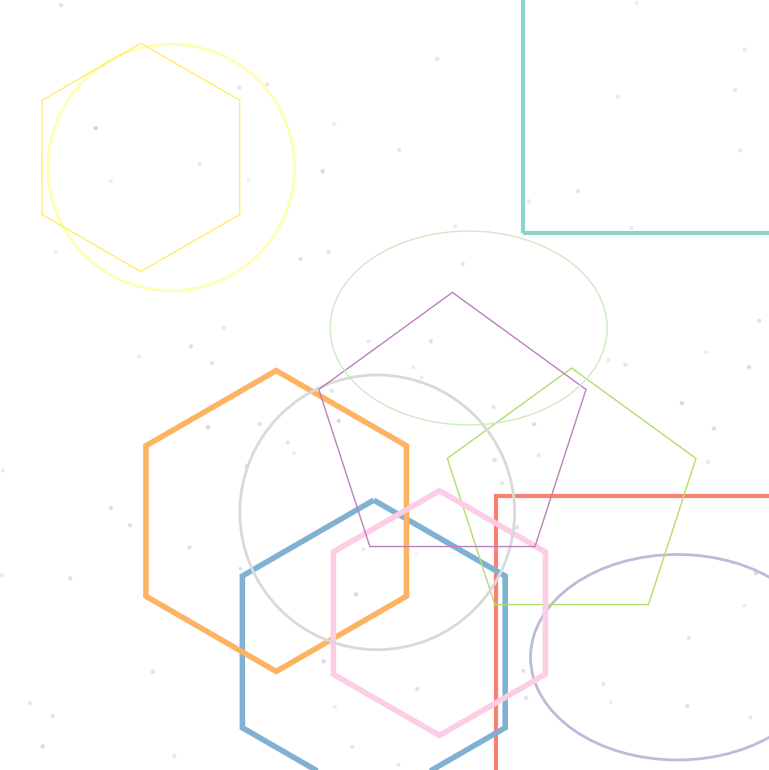[{"shape": "square", "thickness": 1.5, "radius": 0.93, "center": [0.865, 0.883]}, {"shape": "circle", "thickness": 1, "radius": 0.8, "center": [0.222, 0.782]}, {"shape": "oval", "thickness": 1, "radius": 0.95, "center": [0.88, 0.146]}, {"shape": "square", "thickness": 1.5, "radius": 0.91, "center": [0.827, 0.173]}, {"shape": "hexagon", "thickness": 2, "radius": 0.99, "center": [0.485, 0.153]}, {"shape": "hexagon", "thickness": 2, "radius": 0.98, "center": [0.359, 0.323]}, {"shape": "pentagon", "thickness": 0.5, "radius": 0.85, "center": [0.742, 0.352]}, {"shape": "hexagon", "thickness": 2, "radius": 0.79, "center": [0.571, 0.204]}, {"shape": "circle", "thickness": 1, "radius": 0.89, "center": [0.49, 0.335]}, {"shape": "pentagon", "thickness": 0.5, "radius": 0.91, "center": [0.588, 0.438]}, {"shape": "oval", "thickness": 0.5, "radius": 0.9, "center": [0.609, 0.574]}, {"shape": "hexagon", "thickness": 0.5, "radius": 0.74, "center": [0.183, 0.796]}]